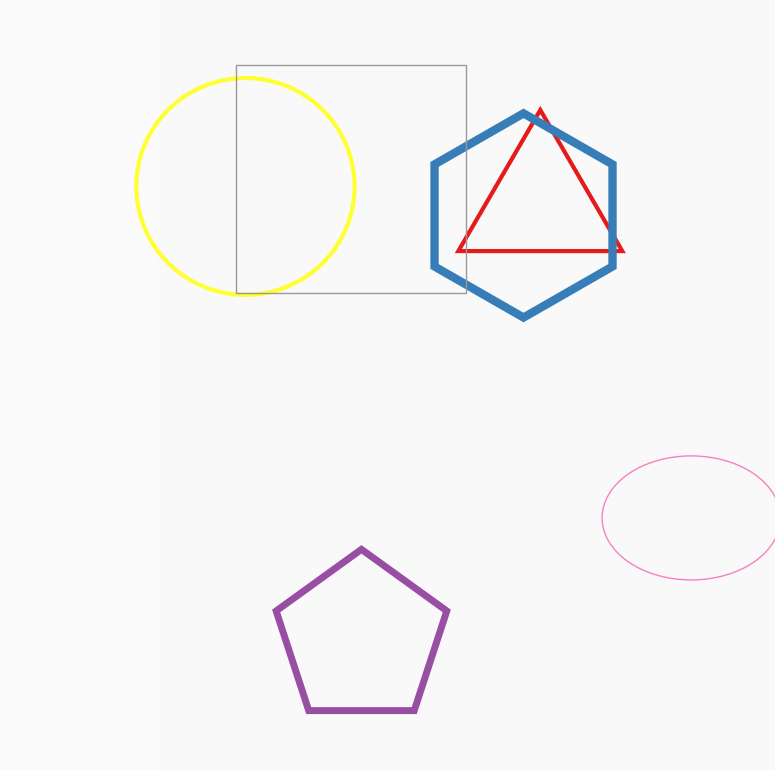[{"shape": "triangle", "thickness": 1.5, "radius": 0.61, "center": [0.697, 0.735]}, {"shape": "hexagon", "thickness": 3, "radius": 0.66, "center": [0.676, 0.72]}, {"shape": "pentagon", "thickness": 2.5, "radius": 0.58, "center": [0.466, 0.171]}, {"shape": "circle", "thickness": 1.5, "radius": 0.7, "center": [0.317, 0.758]}, {"shape": "oval", "thickness": 0.5, "radius": 0.58, "center": [0.892, 0.327]}, {"shape": "square", "thickness": 0.5, "radius": 0.74, "center": [0.452, 0.768]}]